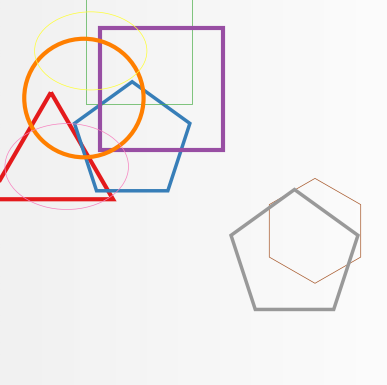[{"shape": "triangle", "thickness": 3, "radius": 0.93, "center": [0.131, 0.575]}, {"shape": "pentagon", "thickness": 2.5, "radius": 0.78, "center": [0.341, 0.631]}, {"shape": "square", "thickness": 0.5, "radius": 0.69, "center": [0.358, 0.868]}, {"shape": "square", "thickness": 3, "radius": 0.79, "center": [0.417, 0.769]}, {"shape": "circle", "thickness": 3, "radius": 0.77, "center": [0.217, 0.745]}, {"shape": "oval", "thickness": 0.5, "radius": 0.72, "center": [0.234, 0.868]}, {"shape": "hexagon", "thickness": 0.5, "radius": 0.68, "center": [0.813, 0.4]}, {"shape": "oval", "thickness": 0.5, "radius": 0.8, "center": [0.172, 0.567]}, {"shape": "pentagon", "thickness": 2.5, "radius": 0.86, "center": [0.76, 0.336]}]